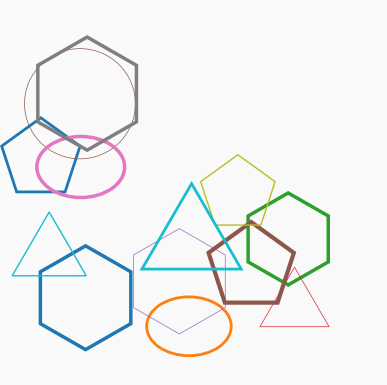[{"shape": "hexagon", "thickness": 2.5, "radius": 0.67, "center": [0.221, 0.227]}, {"shape": "pentagon", "thickness": 2, "radius": 0.53, "center": [0.105, 0.588]}, {"shape": "oval", "thickness": 2, "radius": 0.55, "center": [0.488, 0.153]}, {"shape": "hexagon", "thickness": 2.5, "radius": 0.6, "center": [0.744, 0.379]}, {"shape": "triangle", "thickness": 0.5, "radius": 0.52, "center": [0.76, 0.203]}, {"shape": "hexagon", "thickness": 0.5, "radius": 0.68, "center": [0.463, 0.269]}, {"shape": "circle", "thickness": 0.5, "radius": 0.72, "center": [0.206, 0.731]}, {"shape": "pentagon", "thickness": 3, "radius": 0.58, "center": [0.648, 0.308]}, {"shape": "oval", "thickness": 2.5, "radius": 0.57, "center": [0.208, 0.566]}, {"shape": "hexagon", "thickness": 2.5, "radius": 0.73, "center": [0.225, 0.757]}, {"shape": "pentagon", "thickness": 1, "radius": 0.5, "center": [0.614, 0.497]}, {"shape": "triangle", "thickness": 1, "radius": 0.55, "center": [0.127, 0.339]}, {"shape": "triangle", "thickness": 2, "radius": 0.74, "center": [0.494, 0.375]}]